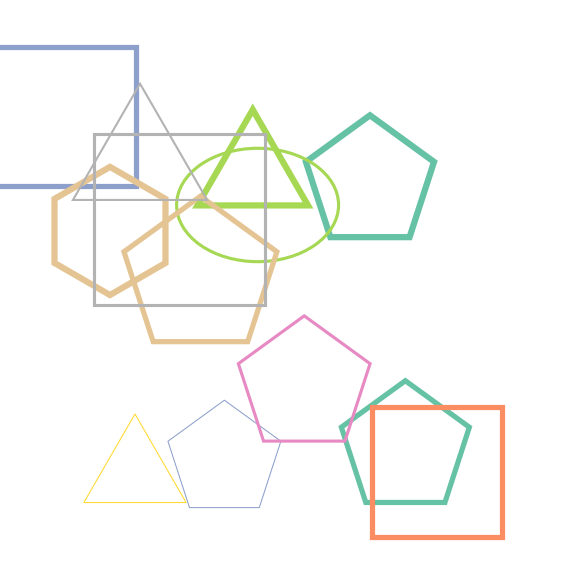[{"shape": "pentagon", "thickness": 3, "radius": 0.58, "center": [0.641, 0.683]}, {"shape": "pentagon", "thickness": 2.5, "radius": 0.58, "center": [0.702, 0.223]}, {"shape": "square", "thickness": 2.5, "radius": 0.56, "center": [0.757, 0.182]}, {"shape": "pentagon", "thickness": 0.5, "radius": 0.51, "center": [0.389, 0.203]}, {"shape": "square", "thickness": 2.5, "radius": 0.6, "center": [0.116, 0.798]}, {"shape": "pentagon", "thickness": 1.5, "radius": 0.6, "center": [0.527, 0.332]}, {"shape": "oval", "thickness": 1.5, "radius": 0.7, "center": [0.446, 0.644]}, {"shape": "triangle", "thickness": 3, "radius": 0.55, "center": [0.438, 0.699]}, {"shape": "triangle", "thickness": 0.5, "radius": 0.51, "center": [0.234, 0.18]}, {"shape": "hexagon", "thickness": 3, "radius": 0.55, "center": [0.19, 0.599]}, {"shape": "pentagon", "thickness": 2.5, "radius": 0.7, "center": [0.347, 0.52]}, {"shape": "square", "thickness": 1.5, "radius": 0.74, "center": [0.31, 0.619]}, {"shape": "triangle", "thickness": 1, "radius": 0.67, "center": [0.243, 0.72]}]